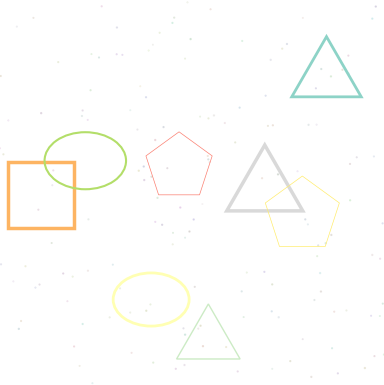[{"shape": "triangle", "thickness": 2, "radius": 0.52, "center": [0.848, 0.801]}, {"shape": "oval", "thickness": 2, "radius": 0.49, "center": [0.393, 0.222]}, {"shape": "pentagon", "thickness": 0.5, "radius": 0.45, "center": [0.465, 0.567]}, {"shape": "square", "thickness": 2.5, "radius": 0.43, "center": [0.106, 0.494]}, {"shape": "oval", "thickness": 1.5, "radius": 0.53, "center": [0.222, 0.583]}, {"shape": "triangle", "thickness": 2.5, "radius": 0.57, "center": [0.688, 0.509]}, {"shape": "triangle", "thickness": 1, "radius": 0.48, "center": [0.541, 0.115]}, {"shape": "pentagon", "thickness": 0.5, "radius": 0.51, "center": [0.785, 0.442]}]